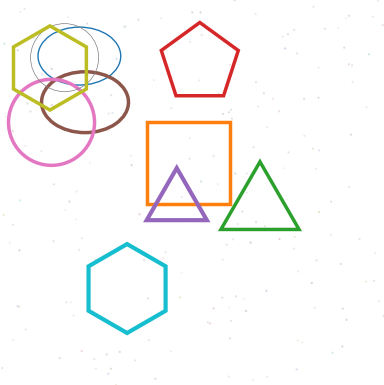[{"shape": "oval", "thickness": 1, "radius": 0.54, "center": [0.206, 0.854]}, {"shape": "square", "thickness": 2.5, "radius": 0.54, "center": [0.489, 0.577]}, {"shape": "triangle", "thickness": 2.5, "radius": 0.59, "center": [0.675, 0.463]}, {"shape": "pentagon", "thickness": 2.5, "radius": 0.53, "center": [0.519, 0.836]}, {"shape": "triangle", "thickness": 3, "radius": 0.45, "center": [0.459, 0.473]}, {"shape": "oval", "thickness": 2.5, "radius": 0.56, "center": [0.221, 0.735]}, {"shape": "circle", "thickness": 2.5, "radius": 0.56, "center": [0.134, 0.682]}, {"shape": "circle", "thickness": 0.5, "radius": 0.44, "center": [0.168, 0.85]}, {"shape": "hexagon", "thickness": 2.5, "radius": 0.55, "center": [0.13, 0.823]}, {"shape": "hexagon", "thickness": 3, "radius": 0.58, "center": [0.33, 0.251]}]